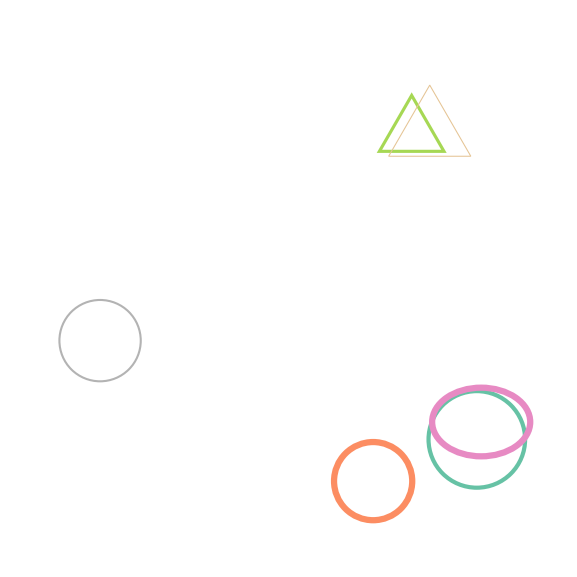[{"shape": "circle", "thickness": 2, "radius": 0.42, "center": [0.826, 0.238]}, {"shape": "circle", "thickness": 3, "radius": 0.34, "center": [0.646, 0.166]}, {"shape": "oval", "thickness": 3, "radius": 0.42, "center": [0.833, 0.268]}, {"shape": "triangle", "thickness": 1.5, "radius": 0.32, "center": [0.713, 0.769]}, {"shape": "triangle", "thickness": 0.5, "radius": 0.41, "center": [0.744, 0.77]}, {"shape": "circle", "thickness": 1, "radius": 0.35, "center": [0.173, 0.409]}]